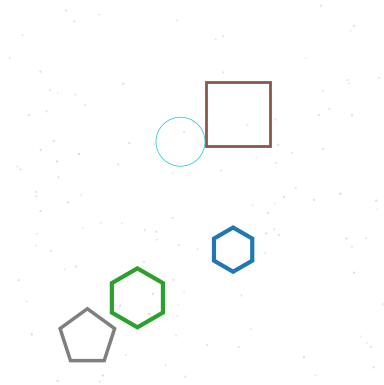[{"shape": "hexagon", "thickness": 3, "radius": 0.29, "center": [0.605, 0.352]}, {"shape": "hexagon", "thickness": 3, "radius": 0.38, "center": [0.357, 0.226]}, {"shape": "square", "thickness": 2, "radius": 0.42, "center": [0.618, 0.704]}, {"shape": "pentagon", "thickness": 2.5, "radius": 0.37, "center": [0.227, 0.124]}, {"shape": "circle", "thickness": 0.5, "radius": 0.32, "center": [0.469, 0.632]}]